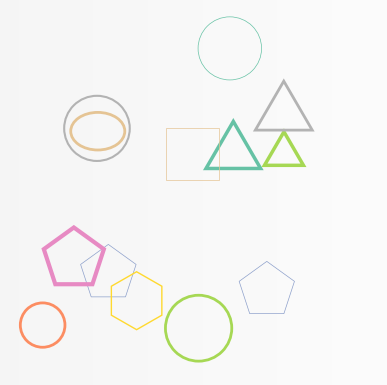[{"shape": "triangle", "thickness": 2.5, "radius": 0.41, "center": [0.602, 0.603]}, {"shape": "circle", "thickness": 0.5, "radius": 0.41, "center": [0.593, 0.874]}, {"shape": "circle", "thickness": 2, "radius": 0.29, "center": [0.11, 0.156]}, {"shape": "pentagon", "thickness": 0.5, "radius": 0.38, "center": [0.689, 0.246]}, {"shape": "pentagon", "thickness": 0.5, "radius": 0.38, "center": [0.28, 0.29]}, {"shape": "pentagon", "thickness": 3, "radius": 0.41, "center": [0.191, 0.328]}, {"shape": "triangle", "thickness": 2.5, "radius": 0.29, "center": [0.733, 0.6]}, {"shape": "circle", "thickness": 2, "radius": 0.43, "center": [0.513, 0.148]}, {"shape": "hexagon", "thickness": 1, "radius": 0.38, "center": [0.353, 0.219]}, {"shape": "oval", "thickness": 2, "radius": 0.35, "center": [0.252, 0.659]}, {"shape": "square", "thickness": 0.5, "radius": 0.34, "center": [0.497, 0.6]}, {"shape": "circle", "thickness": 1.5, "radius": 0.42, "center": [0.25, 0.667]}, {"shape": "triangle", "thickness": 2, "radius": 0.42, "center": [0.732, 0.704]}]